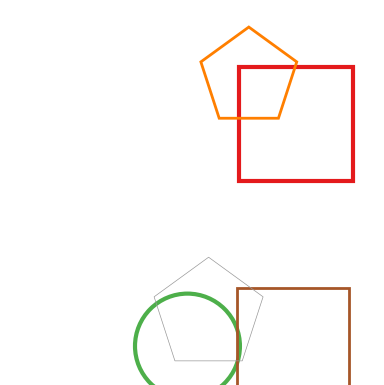[{"shape": "square", "thickness": 3, "radius": 0.74, "center": [0.769, 0.677]}, {"shape": "circle", "thickness": 3, "radius": 0.68, "center": [0.487, 0.101]}, {"shape": "pentagon", "thickness": 2, "radius": 0.65, "center": [0.646, 0.799]}, {"shape": "square", "thickness": 2, "radius": 0.72, "center": [0.761, 0.106]}, {"shape": "pentagon", "thickness": 0.5, "radius": 0.74, "center": [0.542, 0.183]}]